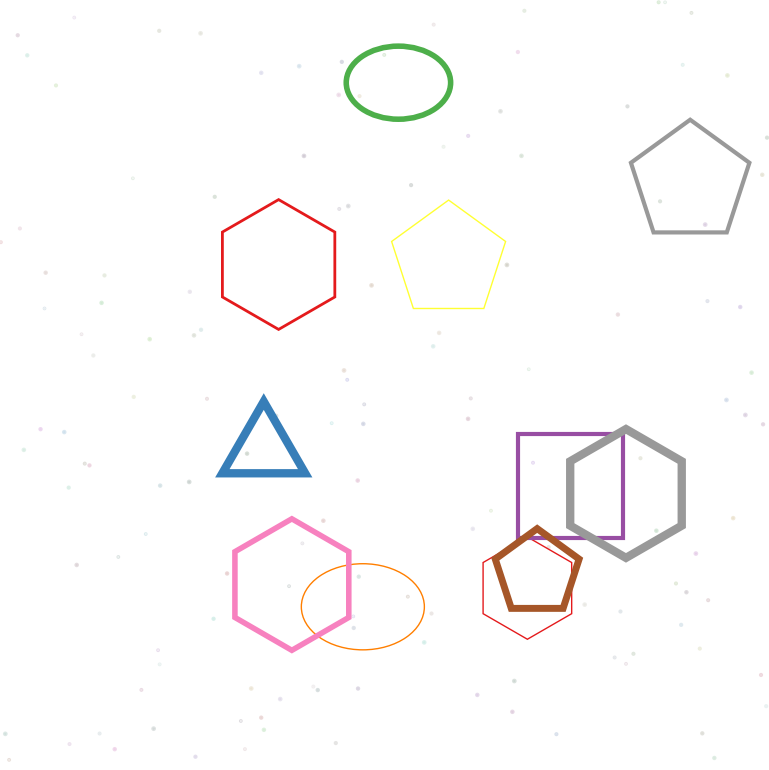[{"shape": "hexagon", "thickness": 0.5, "radius": 0.33, "center": [0.685, 0.236]}, {"shape": "hexagon", "thickness": 1, "radius": 0.42, "center": [0.362, 0.656]}, {"shape": "triangle", "thickness": 3, "radius": 0.31, "center": [0.343, 0.416]}, {"shape": "oval", "thickness": 2, "radius": 0.34, "center": [0.517, 0.893]}, {"shape": "square", "thickness": 1.5, "radius": 0.34, "center": [0.741, 0.369]}, {"shape": "oval", "thickness": 0.5, "radius": 0.4, "center": [0.471, 0.212]}, {"shape": "pentagon", "thickness": 0.5, "radius": 0.39, "center": [0.583, 0.662]}, {"shape": "pentagon", "thickness": 2.5, "radius": 0.29, "center": [0.698, 0.256]}, {"shape": "hexagon", "thickness": 2, "radius": 0.43, "center": [0.379, 0.241]}, {"shape": "hexagon", "thickness": 3, "radius": 0.42, "center": [0.813, 0.359]}, {"shape": "pentagon", "thickness": 1.5, "radius": 0.4, "center": [0.896, 0.764]}]